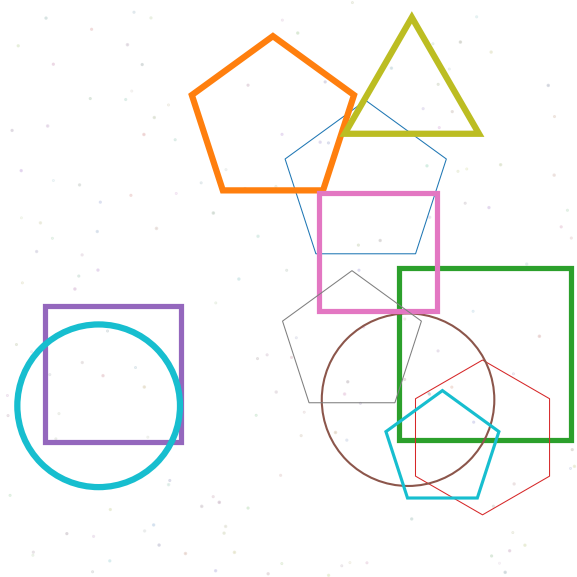[{"shape": "pentagon", "thickness": 0.5, "radius": 0.73, "center": [0.633, 0.678]}, {"shape": "pentagon", "thickness": 3, "radius": 0.74, "center": [0.473, 0.789]}, {"shape": "square", "thickness": 2.5, "radius": 0.74, "center": [0.84, 0.386]}, {"shape": "hexagon", "thickness": 0.5, "radius": 0.67, "center": [0.836, 0.242]}, {"shape": "square", "thickness": 2.5, "radius": 0.59, "center": [0.196, 0.352]}, {"shape": "circle", "thickness": 1, "radius": 0.75, "center": [0.707, 0.307]}, {"shape": "square", "thickness": 2.5, "radius": 0.51, "center": [0.655, 0.563]}, {"shape": "pentagon", "thickness": 0.5, "radius": 0.63, "center": [0.609, 0.404]}, {"shape": "triangle", "thickness": 3, "radius": 0.67, "center": [0.713, 0.835]}, {"shape": "circle", "thickness": 3, "radius": 0.7, "center": [0.171, 0.296]}, {"shape": "pentagon", "thickness": 1.5, "radius": 0.51, "center": [0.766, 0.22]}]